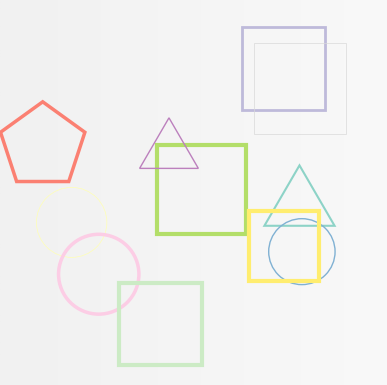[{"shape": "triangle", "thickness": 1.5, "radius": 0.52, "center": [0.773, 0.466]}, {"shape": "circle", "thickness": 0.5, "radius": 0.45, "center": [0.185, 0.422]}, {"shape": "square", "thickness": 2, "radius": 0.54, "center": [0.732, 0.821]}, {"shape": "pentagon", "thickness": 2.5, "radius": 0.57, "center": [0.11, 0.621]}, {"shape": "circle", "thickness": 1, "radius": 0.43, "center": [0.779, 0.346]}, {"shape": "square", "thickness": 3, "radius": 0.58, "center": [0.52, 0.508]}, {"shape": "circle", "thickness": 2.5, "radius": 0.52, "center": [0.255, 0.288]}, {"shape": "square", "thickness": 0.5, "radius": 0.59, "center": [0.774, 0.771]}, {"shape": "triangle", "thickness": 1, "radius": 0.44, "center": [0.436, 0.606]}, {"shape": "square", "thickness": 3, "radius": 0.53, "center": [0.415, 0.159]}, {"shape": "square", "thickness": 3, "radius": 0.45, "center": [0.733, 0.361]}]